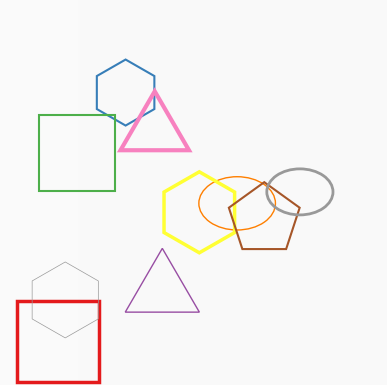[{"shape": "square", "thickness": 2.5, "radius": 0.53, "center": [0.15, 0.114]}, {"shape": "hexagon", "thickness": 1.5, "radius": 0.43, "center": [0.324, 0.76]}, {"shape": "square", "thickness": 1.5, "radius": 0.49, "center": [0.199, 0.603]}, {"shape": "triangle", "thickness": 1, "radius": 0.55, "center": [0.419, 0.244]}, {"shape": "oval", "thickness": 1, "radius": 0.49, "center": [0.612, 0.472]}, {"shape": "hexagon", "thickness": 2.5, "radius": 0.53, "center": [0.514, 0.449]}, {"shape": "pentagon", "thickness": 1.5, "radius": 0.48, "center": [0.682, 0.431]}, {"shape": "triangle", "thickness": 3, "radius": 0.51, "center": [0.399, 0.661]}, {"shape": "hexagon", "thickness": 0.5, "radius": 0.49, "center": [0.168, 0.221]}, {"shape": "oval", "thickness": 2, "radius": 0.43, "center": [0.774, 0.502]}]